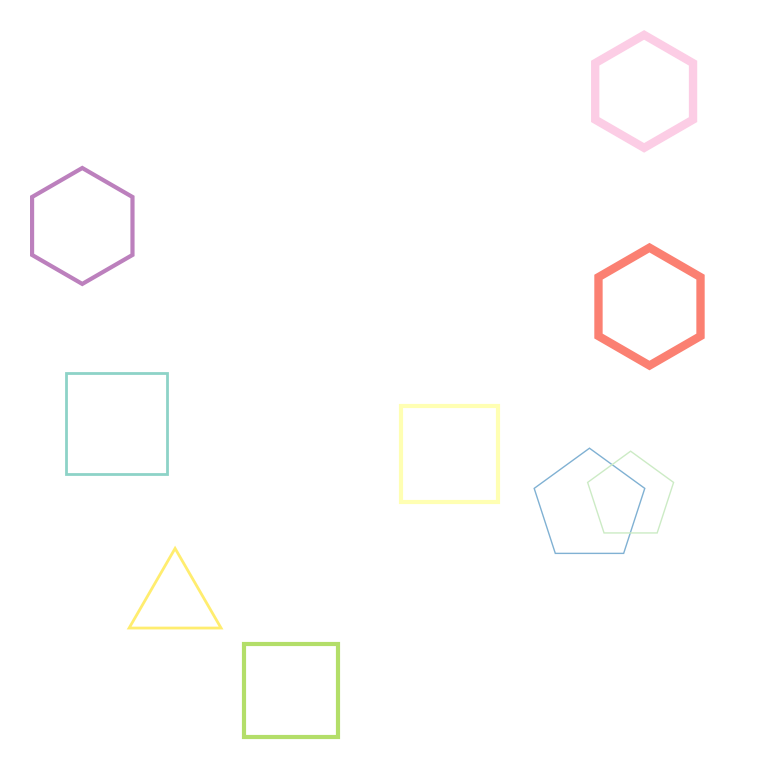[{"shape": "square", "thickness": 1, "radius": 0.33, "center": [0.151, 0.45]}, {"shape": "square", "thickness": 1.5, "radius": 0.31, "center": [0.584, 0.411]}, {"shape": "hexagon", "thickness": 3, "radius": 0.38, "center": [0.844, 0.602]}, {"shape": "pentagon", "thickness": 0.5, "radius": 0.38, "center": [0.766, 0.342]}, {"shape": "square", "thickness": 1.5, "radius": 0.3, "center": [0.377, 0.103]}, {"shape": "hexagon", "thickness": 3, "radius": 0.37, "center": [0.837, 0.881]}, {"shape": "hexagon", "thickness": 1.5, "radius": 0.38, "center": [0.107, 0.707]}, {"shape": "pentagon", "thickness": 0.5, "radius": 0.29, "center": [0.819, 0.355]}, {"shape": "triangle", "thickness": 1, "radius": 0.34, "center": [0.227, 0.219]}]